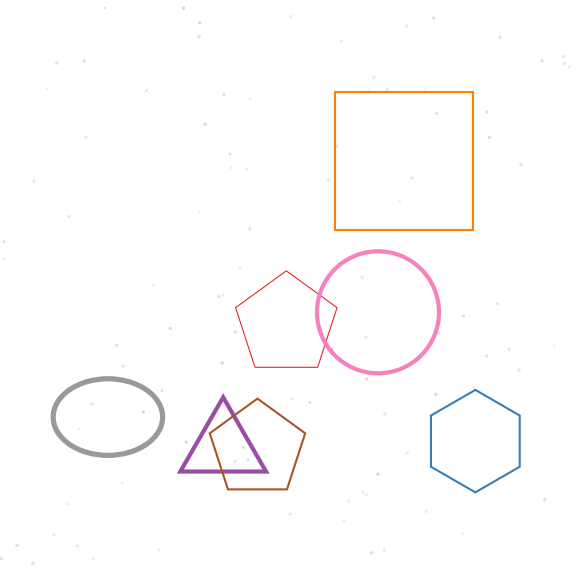[{"shape": "pentagon", "thickness": 0.5, "radius": 0.46, "center": [0.496, 0.438]}, {"shape": "hexagon", "thickness": 1, "radius": 0.44, "center": [0.823, 0.235]}, {"shape": "triangle", "thickness": 2, "radius": 0.43, "center": [0.386, 0.225]}, {"shape": "square", "thickness": 1, "radius": 0.6, "center": [0.7, 0.72]}, {"shape": "pentagon", "thickness": 1, "radius": 0.43, "center": [0.446, 0.222]}, {"shape": "circle", "thickness": 2, "radius": 0.53, "center": [0.655, 0.458]}, {"shape": "oval", "thickness": 2.5, "radius": 0.47, "center": [0.187, 0.277]}]